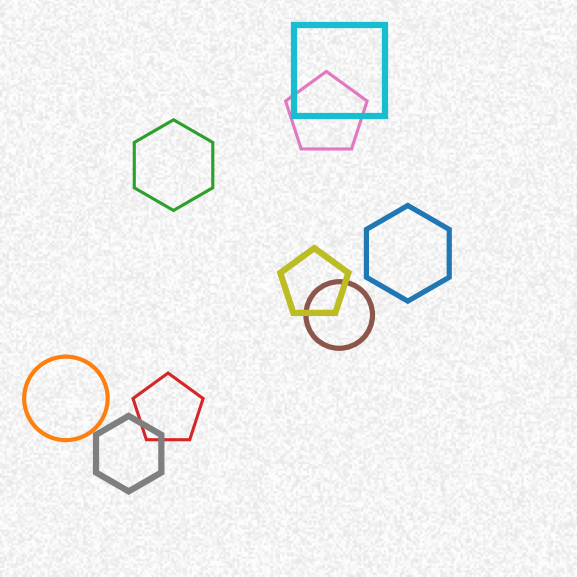[{"shape": "hexagon", "thickness": 2.5, "radius": 0.41, "center": [0.706, 0.56]}, {"shape": "circle", "thickness": 2, "radius": 0.36, "center": [0.114, 0.309]}, {"shape": "hexagon", "thickness": 1.5, "radius": 0.39, "center": [0.3, 0.713]}, {"shape": "pentagon", "thickness": 1.5, "radius": 0.32, "center": [0.291, 0.289]}, {"shape": "circle", "thickness": 2.5, "radius": 0.29, "center": [0.587, 0.454]}, {"shape": "pentagon", "thickness": 1.5, "radius": 0.37, "center": [0.565, 0.801]}, {"shape": "hexagon", "thickness": 3, "radius": 0.33, "center": [0.223, 0.214]}, {"shape": "pentagon", "thickness": 3, "radius": 0.31, "center": [0.544, 0.507]}, {"shape": "square", "thickness": 3, "radius": 0.39, "center": [0.587, 0.878]}]